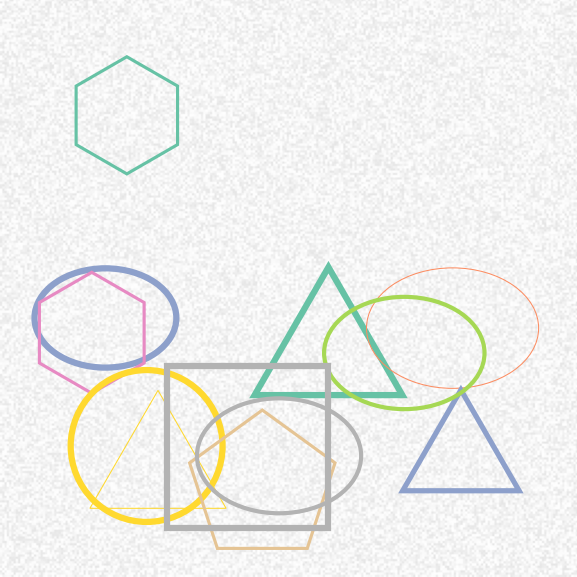[{"shape": "hexagon", "thickness": 1.5, "radius": 0.51, "center": [0.22, 0.799]}, {"shape": "triangle", "thickness": 3, "radius": 0.74, "center": [0.569, 0.389]}, {"shape": "oval", "thickness": 0.5, "radius": 0.75, "center": [0.784, 0.431]}, {"shape": "oval", "thickness": 3, "radius": 0.61, "center": [0.183, 0.449]}, {"shape": "triangle", "thickness": 2.5, "radius": 0.58, "center": [0.798, 0.208]}, {"shape": "hexagon", "thickness": 1.5, "radius": 0.52, "center": [0.159, 0.423]}, {"shape": "oval", "thickness": 2, "radius": 0.69, "center": [0.7, 0.388]}, {"shape": "circle", "thickness": 3, "radius": 0.66, "center": [0.254, 0.227]}, {"shape": "triangle", "thickness": 0.5, "radius": 0.68, "center": [0.274, 0.187]}, {"shape": "pentagon", "thickness": 1.5, "radius": 0.66, "center": [0.454, 0.157]}, {"shape": "oval", "thickness": 2, "radius": 0.71, "center": [0.483, 0.21]}, {"shape": "square", "thickness": 3, "radius": 0.7, "center": [0.429, 0.225]}]